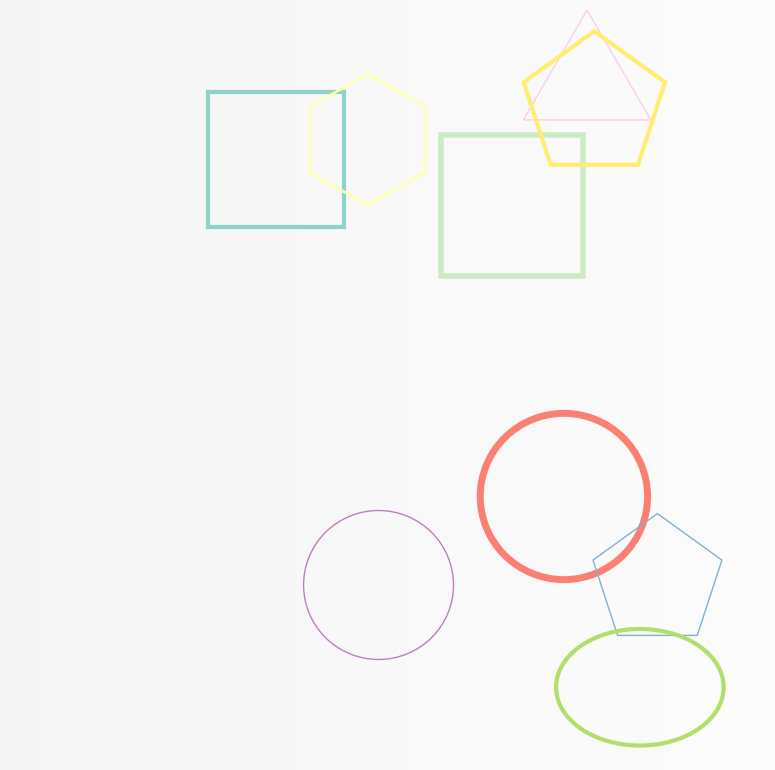[{"shape": "square", "thickness": 1.5, "radius": 0.44, "center": [0.356, 0.793]}, {"shape": "hexagon", "thickness": 1, "radius": 0.43, "center": [0.474, 0.819]}, {"shape": "circle", "thickness": 2.5, "radius": 0.54, "center": [0.728, 0.355]}, {"shape": "pentagon", "thickness": 0.5, "radius": 0.44, "center": [0.848, 0.246]}, {"shape": "oval", "thickness": 1.5, "radius": 0.54, "center": [0.826, 0.107]}, {"shape": "triangle", "thickness": 0.5, "radius": 0.48, "center": [0.757, 0.892]}, {"shape": "circle", "thickness": 0.5, "radius": 0.48, "center": [0.488, 0.24]}, {"shape": "square", "thickness": 2, "radius": 0.46, "center": [0.661, 0.733]}, {"shape": "pentagon", "thickness": 1.5, "radius": 0.48, "center": [0.767, 0.864]}]